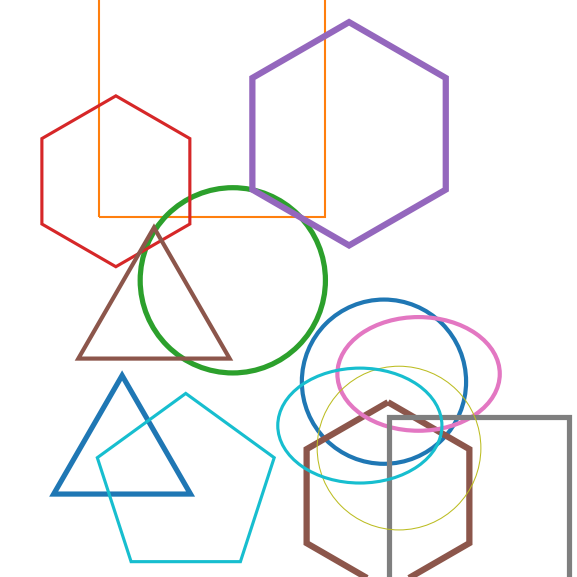[{"shape": "triangle", "thickness": 2.5, "radius": 0.68, "center": [0.211, 0.212]}, {"shape": "circle", "thickness": 2, "radius": 0.71, "center": [0.665, 0.338]}, {"shape": "square", "thickness": 1, "radius": 0.98, "center": [0.367, 0.82]}, {"shape": "circle", "thickness": 2.5, "radius": 0.8, "center": [0.403, 0.514]}, {"shape": "hexagon", "thickness": 1.5, "radius": 0.74, "center": [0.201, 0.685]}, {"shape": "hexagon", "thickness": 3, "radius": 0.97, "center": [0.604, 0.767]}, {"shape": "triangle", "thickness": 2, "radius": 0.76, "center": [0.267, 0.454]}, {"shape": "hexagon", "thickness": 3, "radius": 0.81, "center": [0.672, 0.14]}, {"shape": "oval", "thickness": 2, "radius": 0.7, "center": [0.725, 0.352]}, {"shape": "square", "thickness": 2.5, "radius": 0.78, "center": [0.829, 0.122]}, {"shape": "circle", "thickness": 0.5, "radius": 0.71, "center": [0.691, 0.223]}, {"shape": "pentagon", "thickness": 1.5, "radius": 0.81, "center": [0.322, 0.157]}, {"shape": "oval", "thickness": 1.5, "radius": 0.71, "center": [0.623, 0.262]}]